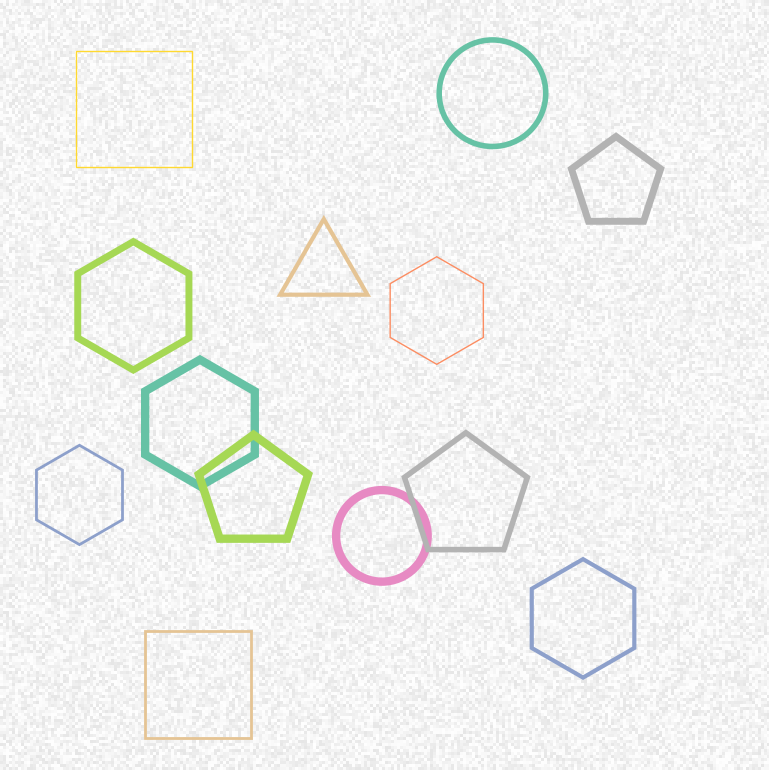[{"shape": "hexagon", "thickness": 3, "radius": 0.41, "center": [0.26, 0.451]}, {"shape": "circle", "thickness": 2, "radius": 0.35, "center": [0.64, 0.879]}, {"shape": "hexagon", "thickness": 0.5, "radius": 0.35, "center": [0.567, 0.597]}, {"shape": "hexagon", "thickness": 1.5, "radius": 0.38, "center": [0.757, 0.197]}, {"shape": "hexagon", "thickness": 1, "radius": 0.32, "center": [0.103, 0.357]}, {"shape": "circle", "thickness": 3, "radius": 0.3, "center": [0.496, 0.304]}, {"shape": "hexagon", "thickness": 2.5, "radius": 0.42, "center": [0.173, 0.603]}, {"shape": "pentagon", "thickness": 3, "radius": 0.37, "center": [0.329, 0.361]}, {"shape": "square", "thickness": 0.5, "radius": 0.38, "center": [0.174, 0.858]}, {"shape": "triangle", "thickness": 1.5, "radius": 0.33, "center": [0.421, 0.65]}, {"shape": "square", "thickness": 1, "radius": 0.35, "center": [0.257, 0.111]}, {"shape": "pentagon", "thickness": 2.5, "radius": 0.3, "center": [0.8, 0.762]}, {"shape": "pentagon", "thickness": 2, "radius": 0.42, "center": [0.605, 0.354]}]